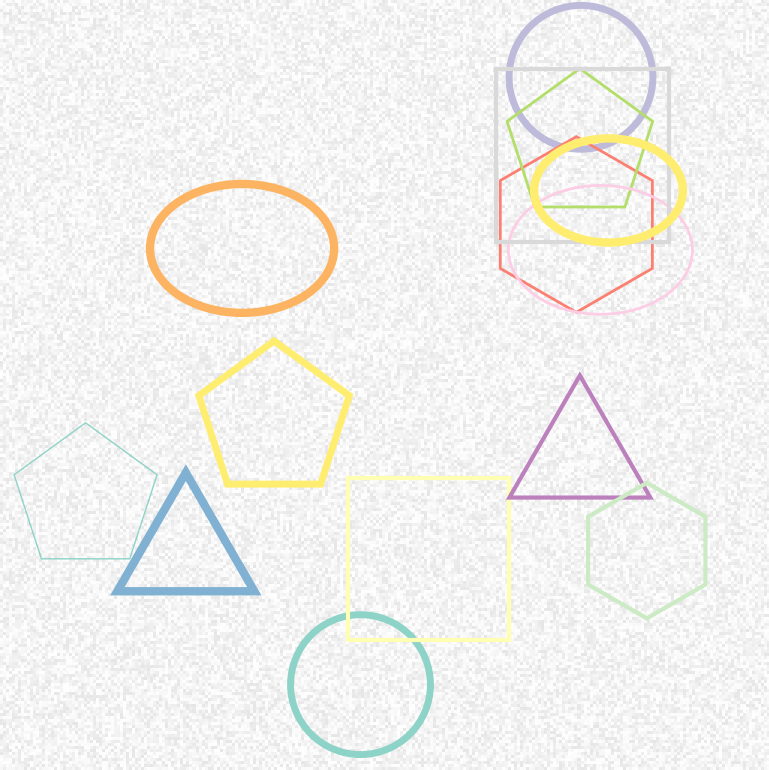[{"shape": "pentagon", "thickness": 0.5, "radius": 0.49, "center": [0.111, 0.353]}, {"shape": "circle", "thickness": 2.5, "radius": 0.45, "center": [0.468, 0.111]}, {"shape": "square", "thickness": 1.5, "radius": 0.53, "center": [0.556, 0.274]}, {"shape": "circle", "thickness": 2.5, "radius": 0.47, "center": [0.755, 0.9]}, {"shape": "hexagon", "thickness": 1, "radius": 0.57, "center": [0.748, 0.708]}, {"shape": "triangle", "thickness": 3, "radius": 0.51, "center": [0.241, 0.283]}, {"shape": "oval", "thickness": 3, "radius": 0.6, "center": [0.314, 0.677]}, {"shape": "pentagon", "thickness": 1, "radius": 0.5, "center": [0.753, 0.812]}, {"shape": "oval", "thickness": 1, "radius": 0.6, "center": [0.78, 0.675]}, {"shape": "square", "thickness": 1.5, "radius": 0.56, "center": [0.757, 0.798]}, {"shape": "triangle", "thickness": 1.5, "radius": 0.53, "center": [0.753, 0.407]}, {"shape": "hexagon", "thickness": 1.5, "radius": 0.44, "center": [0.84, 0.285]}, {"shape": "oval", "thickness": 3, "radius": 0.48, "center": [0.79, 0.753]}, {"shape": "pentagon", "thickness": 2.5, "radius": 0.51, "center": [0.356, 0.454]}]